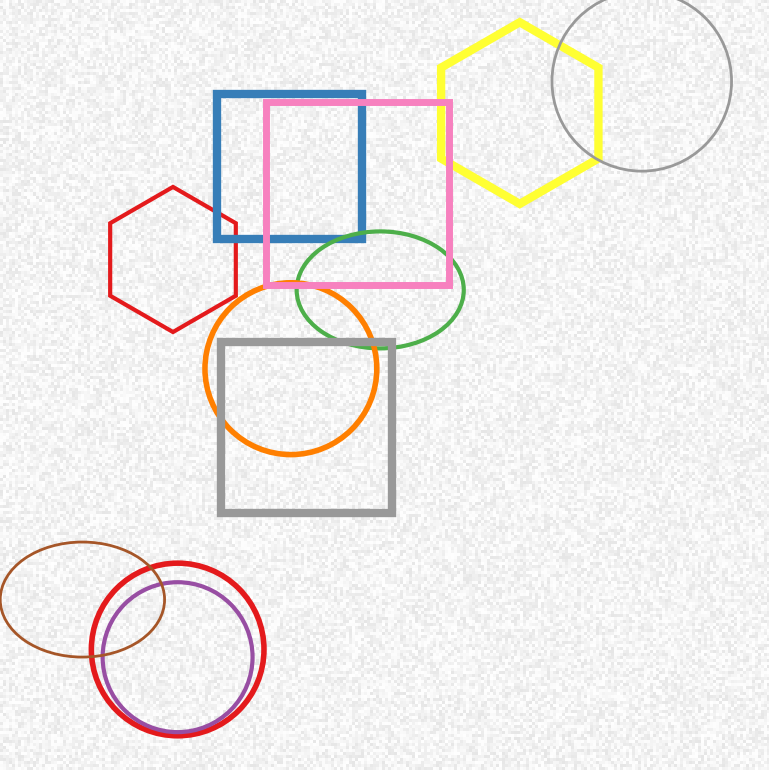[{"shape": "hexagon", "thickness": 1.5, "radius": 0.47, "center": [0.225, 0.663]}, {"shape": "circle", "thickness": 2, "radius": 0.56, "center": [0.231, 0.157]}, {"shape": "square", "thickness": 3, "radius": 0.47, "center": [0.376, 0.784]}, {"shape": "oval", "thickness": 1.5, "radius": 0.54, "center": [0.494, 0.624]}, {"shape": "circle", "thickness": 1.5, "radius": 0.49, "center": [0.231, 0.147]}, {"shape": "circle", "thickness": 2, "radius": 0.56, "center": [0.378, 0.521]}, {"shape": "hexagon", "thickness": 3, "radius": 0.59, "center": [0.675, 0.853]}, {"shape": "oval", "thickness": 1, "radius": 0.53, "center": [0.107, 0.221]}, {"shape": "square", "thickness": 2.5, "radius": 0.59, "center": [0.464, 0.749]}, {"shape": "square", "thickness": 3, "radius": 0.55, "center": [0.398, 0.444]}, {"shape": "circle", "thickness": 1, "radius": 0.58, "center": [0.833, 0.894]}]